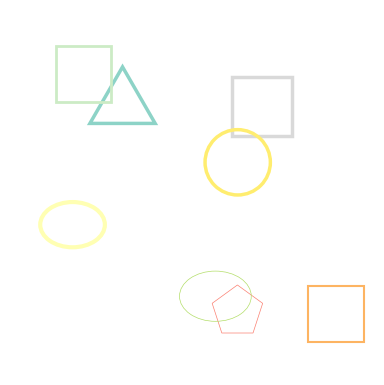[{"shape": "triangle", "thickness": 2.5, "radius": 0.49, "center": [0.318, 0.728]}, {"shape": "oval", "thickness": 3, "radius": 0.42, "center": [0.188, 0.416]}, {"shape": "pentagon", "thickness": 0.5, "radius": 0.34, "center": [0.617, 0.191]}, {"shape": "square", "thickness": 1.5, "radius": 0.37, "center": [0.873, 0.184]}, {"shape": "oval", "thickness": 0.5, "radius": 0.47, "center": [0.559, 0.231]}, {"shape": "square", "thickness": 2.5, "radius": 0.39, "center": [0.681, 0.723]}, {"shape": "square", "thickness": 2, "radius": 0.36, "center": [0.217, 0.808]}, {"shape": "circle", "thickness": 2.5, "radius": 0.42, "center": [0.617, 0.578]}]